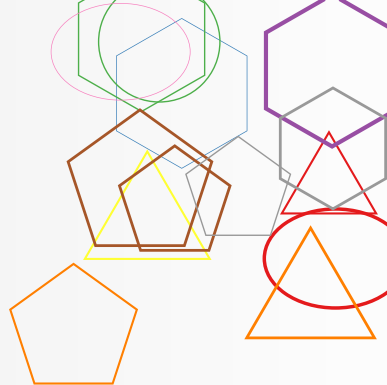[{"shape": "oval", "thickness": 2.5, "radius": 0.92, "center": [0.866, 0.329]}, {"shape": "triangle", "thickness": 1.5, "radius": 0.7, "center": [0.849, 0.516]}, {"shape": "hexagon", "thickness": 0.5, "radius": 0.97, "center": [0.469, 0.757]}, {"shape": "circle", "thickness": 1, "radius": 0.78, "center": [0.411, 0.892]}, {"shape": "hexagon", "thickness": 1, "radius": 0.94, "center": [0.365, 0.898]}, {"shape": "hexagon", "thickness": 3, "radius": 0.99, "center": [0.857, 0.817]}, {"shape": "triangle", "thickness": 2, "radius": 0.95, "center": [0.802, 0.218]}, {"shape": "pentagon", "thickness": 1.5, "radius": 0.86, "center": [0.19, 0.143]}, {"shape": "triangle", "thickness": 1.5, "radius": 0.93, "center": [0.38, 0.42]}, {"shape": "pentagon", "thickness": 2, "radius": 0.97, "center": [0.361, 0.52]}, {"shape": "pentagon", "thickness": 2, "radius": 0.75, "center": [0.451, 0.471]}, {"shape": "oval", "thickness": 0.5, "radius": 0.9, "center": [0.311, 0.866]}, {"shape": "pentagon", "thickness": 1, "radius": 0.71, "center": [0.615, 0.504]}, {"shape": "hexagon", "thickness": 2, "radius": 0.78, "center": [0.859, 0.615]}]